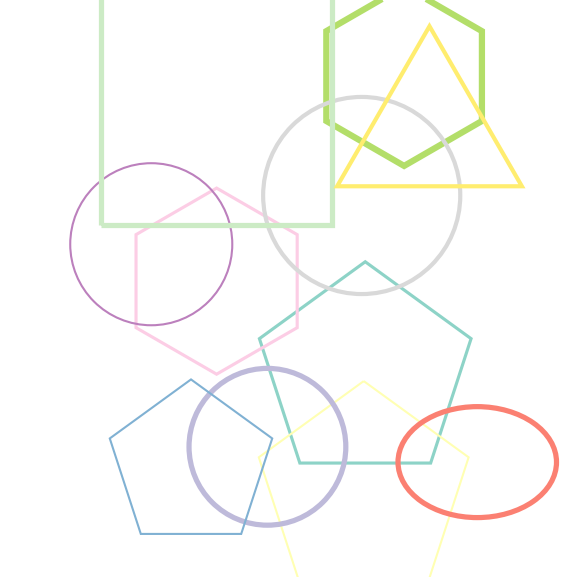[{"shape": "pentagon", "thickness": 1.5, "radius": 0.96, "center": [0.632, 0.353]}, {"shape": "pentagon", "thickness": 1, "radius": 0.96, "center": [0.63, 0.148]}, {"shape": "circle", "thickness": 2.5, "radius": 0.68, "center": [0.463, 0.225]}, {"shape": "oval", "thickness": 2.5, "radius": 0.69, "center": [0.826, 0.199]}, {"shape": "pentagon", "thickness": 1, "radius": 0.74, "center": [0.331, 0.194]}, {"shape": "hexagon", "thickness": 3, "radius": 0.78, "center": [0.7, 0.867]}, {"shape": "hexagon", "thickness": 1.5, "radius": 0.81, "center": [0.375, 0.512]}, {"shape": "circle", "thickness": 2, "radius": 0.85, "center": [0.626, 0.661]}, {"shape": "circle", "thickness": 1, "radius": 0.7, "center": [0.262, 0.576]}, {"shape": "square", "thickness": 2.5, "radius": 1.0, "center": [0.375, 0.809]}, {"shape": "triangle", "thickness": 2, "radius": 0.92, "center": [0.744, 0.769]}]